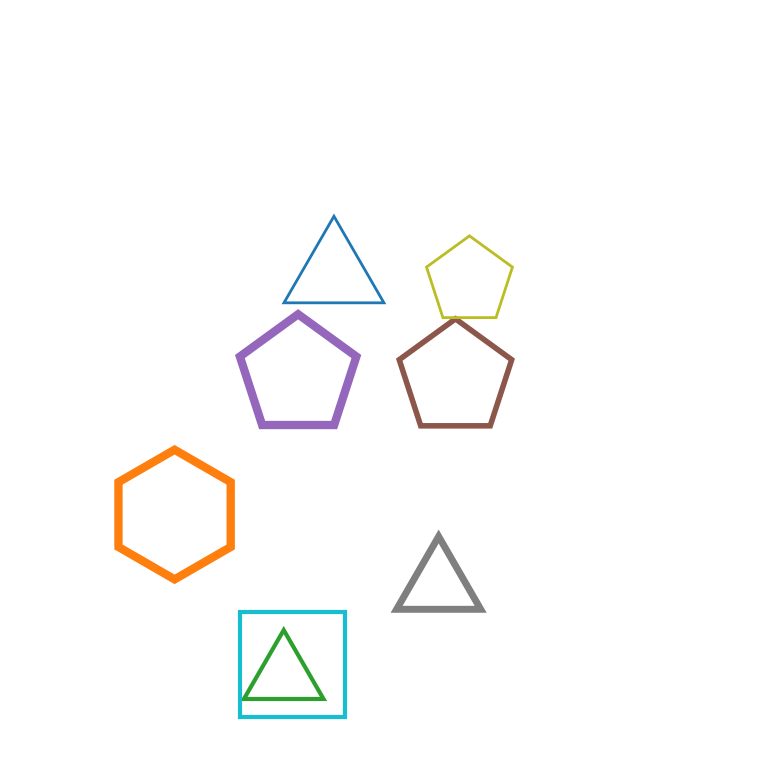[{"shape": "triangle", "thickness": 1, "radius": 0.37, "center": [0.434, 0.644]}, {"shape": "hexagon", "thickness": 3, "radius": 0.42, "center": [0.227, 0.332]}, {"shape": "triangle", "thickness": 1.5, "radius": 0.3, "center": [0.368, 0.122]}, {"shape": "pentagon", "thickness": 3, "radius": 0.4, "center": [0.387, 0.512]}, {"shape": "pentagon", "thickness": 2, "radius": 0.38, "center": [0.592, 0.509]}, {"shape": "triangle", "thickness": 2.5, "radius": 0.32, "center": [0.57, 0.24]}, {"shape": "pentagon", "thickness": 1, "radius": 0.29, "center": [0.61, 0.635]}, {"shape": "square", "thickness": 1.5, "radius": 0.34, "center": [0.38, 0.137]}]